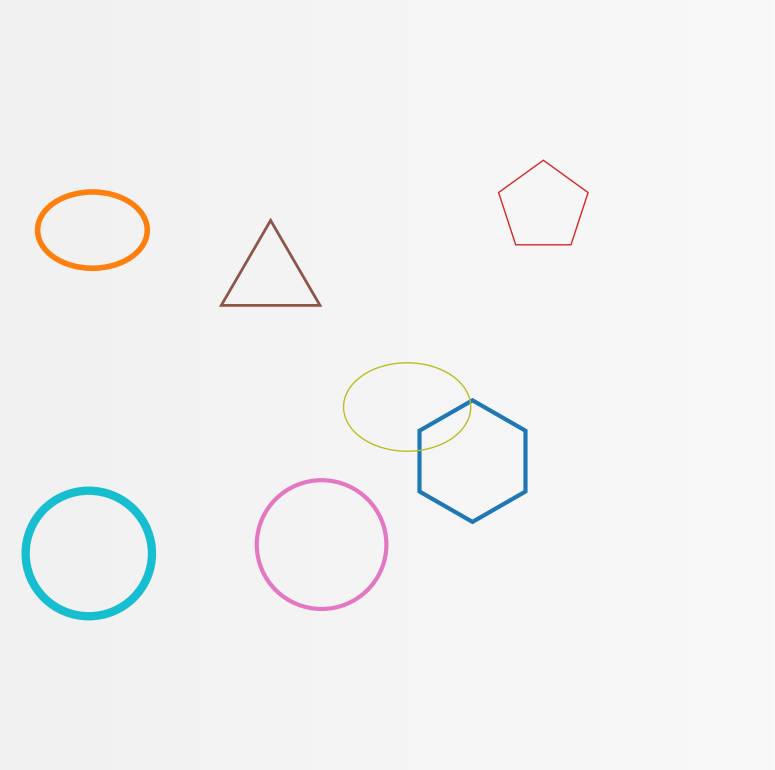[{"shape": "hexagon", "thickness": 1.5, "radius": 0.39, "center": [0.61, 0.401]}, {"shape": "oval", "thickness": 2, "radius": 0.35, "center": [0.119, 0.701]}, {"shape": "pentagon", "thickness": 0.5, "radius": 0.3, "center": [0.701, 0.731]}, {"shape": "triangle", "thickness": 1, "radius": 0.37, "center": [0.349, 0.64]}, {"shape": "circle", "thickness": 1.5, "radius": 0.42, "center": [0.415, 0.293]}, {"shape": "oval", "thickness": 0.5, "radius": 0.41, "center": [0.525, 0.471]}, {"shape": "circle", "thickness": 3, "radius": 0.41, "center": [0.115, 0.281]}]